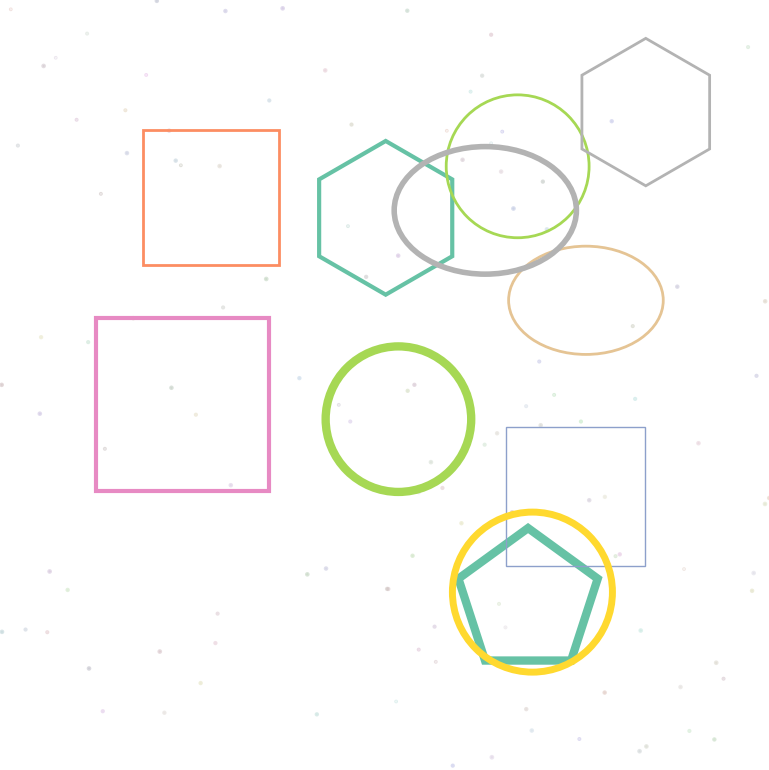[{"shape": "pentagon", "thickness": 3, "radius": 0.48, "center": [0.686, 0.219]}, {"shape": "hexagon", "thickness": 1.5, "radius": 0.5, "center": [0.501, 0.717]}, {"shape": "square", "thickness": 1, "radius": 0.44, "center": [0.274, 0.744]}, {"shape": "square", "thickness": 0.5, "radius": 0.45, "center": [0.748, 0.356]}, {"shape": "square", "thickness": 1.5, "radius": 0.56, "center": [0.237, 0.475]}, {"shape": "circle", "thickness": 1, "radius": 0.46, "center": [0.672, 0.784]}, {"shape": "circle", "thickness": 3, "radius": 0.47, "center": [0.517, 0.456]}, {"shape": "circle", "thickness": 2.5, "radius": 0.52, "center": [0.691, 0.231]}, {"shape": "oval", "thickness": 1, "radius": 0.5, "center": [0.761, 0.61]}, {"shape": "hexagon", "thickness": 1, "radius": 0.48, "center": [0.839, 0.854]}, {"shape": "oval", "thickness": 2, "radius": 0.59, "center": [0.63, 0.727]}]